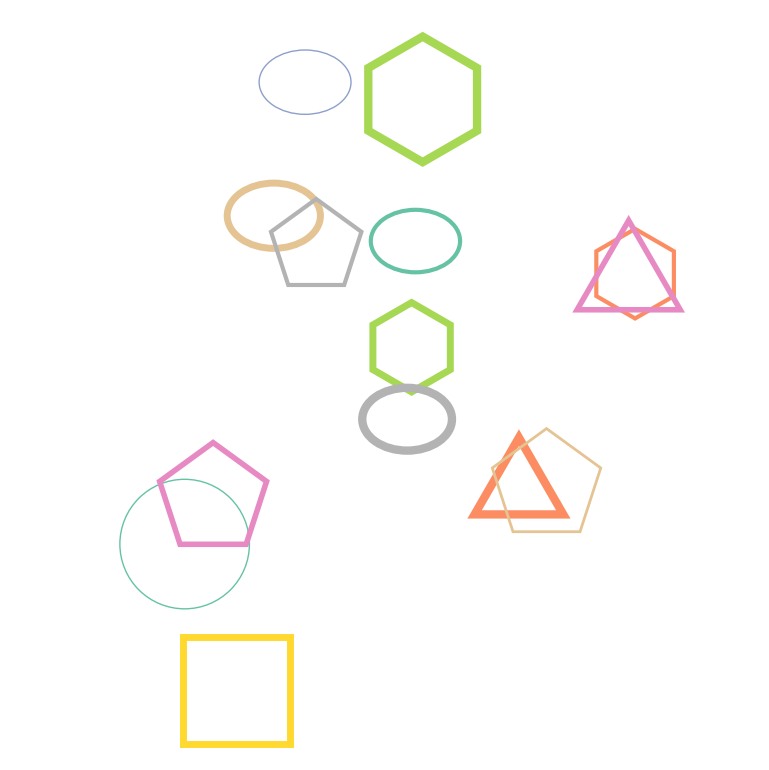[{"shape": "oval", "thickness": 1.5, "radius": 0.29, "center": [0.54, 0.687]}, {"shape": "circle", "thickness": 0.5, "radius": 0.42, "center": [0.24, 0.293]}, {"shape": "triangle", "thickness": 3, "radius": 0.33, "center": [0.674, 0.365]}, {"shape": "hexagon", "thickness": 1.5, "radius": 0.29, "center": [0.825, 0.645]}, {"shape": "oval", "thickness": 0.5, "radius": 0.3, "center": [0.396, 0.893]}, {"shape": "triangle", "thickness": 2, "radius": 0.39, "center": [0.816, 0.636]}, {"shape": "pentagon", "thickness": 2, "radius": 0.37, "center": [0.277, 0.352]}, {"shape": "hexagon", "thickness": 2.5, "radius": 0.29, "center": [0.535, 0.549]}, {"shape": "hexagon", "thickness": 3, "radius": 0.41, "center": [0.549, 0.871]}, {"shape": "square", "thickness": 2.5, "radius": 0.35, "center": [0.307, 0.103]}, {"shape": "oval", "thickness": 2.5, "radius": 0.3, "center": [0.356, 0.72]}, {"shape": "pentagon", "thickness": 1, "radius": 0.37, "center": [0.71, 0.369]}, {"shape": "pentagon", "thickness": 1.5, "radius": 0.31, "center": [0.411, 0.68]}, {"shape": "oval", "thickness": 3, "radius": 0.29, "center": [0.529, 0.456]}]